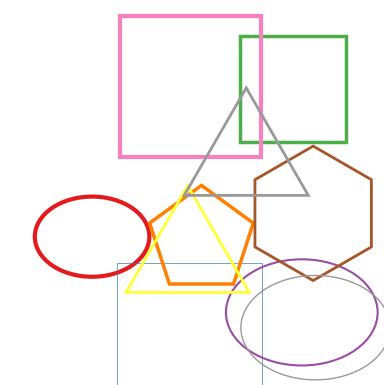[{"shape": "oval", "thickness": 3, "radius": 0.74, "center": [0.239, 0.385]}, {"shape": "square", "thickness": 0.5, "radius": 0.94, "center": [0.492, 0.13]}, {"shape": "square", "thickness": 2.5, "radius": 0.69, "center": [0.76, 0.768]}, {"shape": "oval", "thickness": 1.5, "radius": 0.98, "center": [0.784, 0.189]}, {"shape": "pentagon", "thickness": 2.5, "radius": 0.71, "center": [0.523, 0.377]}, {"shape": "triangle", "thickness": 2, "radius": 0.92, "center": [0.487, 0.333]}, {"shape": "hexagon", "thickness": 2, "radius": 0.87, "center": [0.813, 0.446]}, {"shape": "square", "thickness": 3, "radius": 0.92, "center": [0.495, 0.776]}, {"shape": "oval", "thickness": 1, "radius": 0.97, "center": [0.819, 0.149]}, {"shape": "triangle", "thickness": 2, "radius": 0.93, "center": [0.64, 0.586]}]